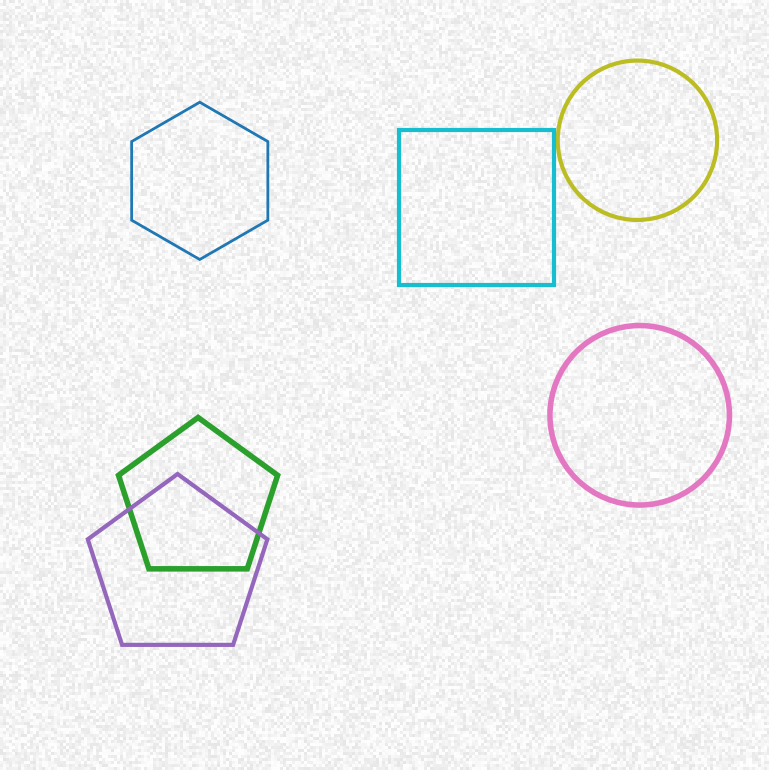[{"shape": "hexagon", "thickness": 1, "radius": 0.51, "center": [0.259, 0.765]}, {"shape": "pentagon", "thickness": 2, "radius": 0.54, "center": [0.257, 0.349]}, {"shape": "pentagon", "thickness": 1.5, "radius": 0.61, "center": [0.231, 0.262]}, {"shape": "circle", "thickness": 2, "radius": 0.58, "center": [0.831, 0.461]}, {"shape": "circle", "thickness": 1.5, "radius": 0.52, "center": [0.828, 0.818]}, {"shape": "square", "thickness": 1.5, "radius": 0.5, "center": [0.619, 0.731]}]